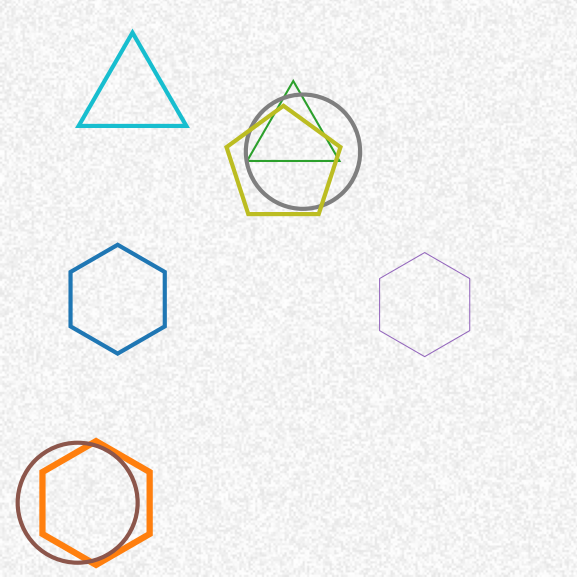[{"shape": "hexagon", "thickness": 2, "radius": 0.47, "center": [0.204, 0.481]}, {"shape": "hexagon", "thickness": 3, "radius": 0.54, "center": [0.166, 0.128]}, {"shape": "triangle", "thickness": 1, "radius": 0.46, "center": [0.508, 0.767]}, {"shape": "hexagon", "thickness": 0.5, "radius": 0.45, "center": [0.735, 0.472]}, {"shape": "circle", "thickness": 2, "radius": 0.52, "center": [0.134, 0.129]}, {"shape": "circle", "thickness": 2, "radius": 0.49, "center": [0.525, 0.736]}, {"shape": "pentagon", "thickness": 2, "radius": 0.52, "center": [0.491, 0.712]}, {"shape": "triangle", "thickness": 2, "radius": 0.54, "center": [0.229, 0.835]}]